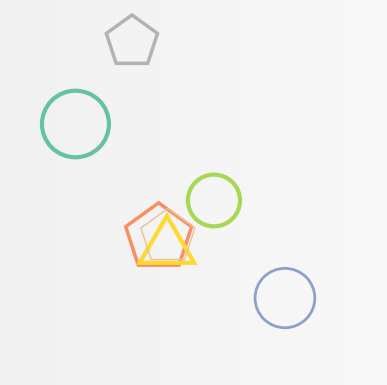[{"shape": "circle", "thickness": 3, "radius": 0.43, "center": [0.195, 0.678]}, {"shape": "pentagon", "thickness": 2.5, "radius": 0.45, "center": [0.409, 0.384]}, {"shape": "circle", "thickness": 2, "radius": 0.39, "center": [0.735, 0.226]}, {"shape": "circle", "thickness": 3, "radius": 0.34, "center": [0.552, 0.479]}, {"shape": "triangle", "thickness": 3, "radius": 0.41, "center": [0.431, 0.358]}, {"shape": "pentagon", "thickness": 1, "radius": 0.37, "center": [0.433, 0.385]}, {"shape": "pentagon", "thickness": 2.5, "radius": 0.35, "center": [0.34, 0.892]}]